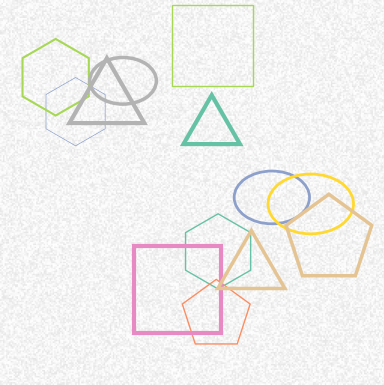[{"shape": "hexagon", "thickness": 1, "radius": 0.49, "center": [0.566, 0.347]}, {"shape": "triangle", "thickness": 3, "radius": 0.42, "center": [0.55, 0.668]}, {"shape": "pentagon", "thickness": 1, "radius": 0.46, "center": [0.562, 0.182]}, {"shape": "hexagon", "thickness": 0.5, "radius": 0.44, "center": [0.196, 0.71]}, {"shape": "oval", "thickness": 2, "radius": 0.49, "center": [0.706, 0.487]}, {"shape": "square", "thickness": 3, "radius": 0.57, "center": [0.462, 0.249]}, {"shape": "hexagon", "thickness": 1.5, "radius": 0.5, "center": [0.145, 0.799]}, {"shape": "square", "thickness": 1, "radius": 0.53, "center": [0.552, 0.882]}, {"shape": "oval", "thickness": 2, "radius": 0.56, "center": [0.807, 0.47]}, {"shape": "pentagon", "thickness": 2.5, "radius": 0.59, "center": [0.854, 0.379]}, {"shape": "triangle", "thickness": 2.5, "radius": 0.5, "center": [0.653, 0.301]}, {"shape": "triangle", "thickness": 3, "radius": 0.56, "center": [0.278, 0.736]}, {"shape": "oval", "thickness": 2.5, "radius": 0.43, "center": [0.32, 0.79]}]